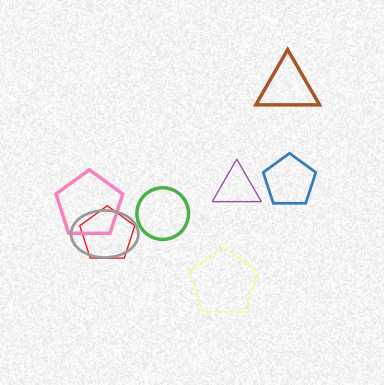[{"shape": "pentagon", "thickness": 1, "radius": 0.38, "center": [0.279, 0.39]}, {"shape": "pentagon", "thickness": 2, "radius": 0.36, "center": [0.752, 0.53]}, {"shape": "circle", "thickness": 2.5, "radius": 0.34, "center": [0.423, 0.445]}, {"shape": "triangle", "thickness": 1, "radius": 0.37, "center": [0.615, 0.513]}, {"shape": "pentagon", "thickness": 0.5, "radius": 0.47, "center": [0.58, 0.265]}, {"shape": "triangle", "thickness": 2.5, "radius": 0.48, "center": [0.747, 0.775]}, {"shape": "pentagon", "thickness": 2.5, "radius": 0.46, "center": [0.232, 0.468]}, {"shape": "oval", "thickness": 2, "radius": 0.44, "center": [0.272, 0.392]}]